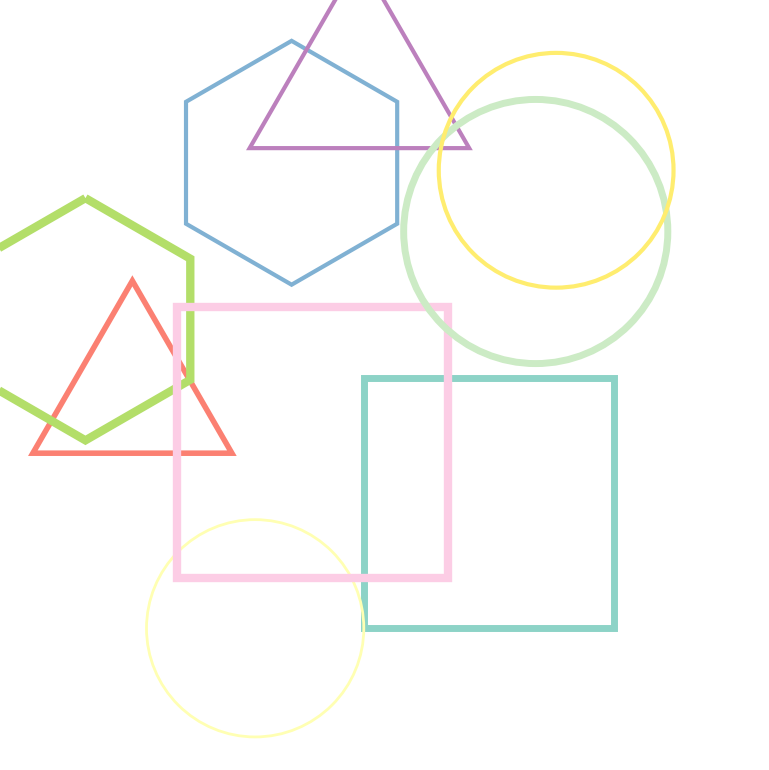[{"shape": "square", "thickness": 2.5, "radius": 0.81, "center": [0.635, 0.346]}, {"shape": "circle", "thickness": 1, "radius": 0.71, "center": [0.331, 0.184]}, {"shape": "triangle", "thickness": 2, "radius": 0.75, "center": [0.172, 0.486]}, {"shape": "hexagon", "thickness": 1.5, "radius": 0.79, "center": [0.379, 0.789]}, {"shape": "hexagon", "thickness": 3, "radius": 0.79, "center": [0.111, 0.585]}, {"shape": "square", "thickness": 3, "radius": 0.88, "center": [0.406, 0.425]}, {"shape": "triangle", "thickness": 1.5, "radius": 0.82, "center": [0.467, 0.89]}, {"shape": "circle", "thickness": 2.5, "radius": 0.86, "center": [0.696, 0.699]}, {"shape": "circle", "thickness": 1.5, "radius": 0.76, "center": [0.722, 0.779]}]